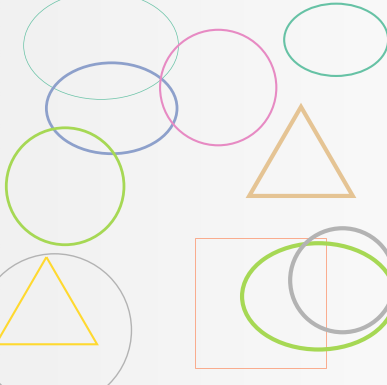[{"shape": "oval", "thickness": 0.5, "radius": 1.0, "center": [0.261, 0.882]}, {"shape": "oval", "thickness": 1.5, "radius": 0.67, "center": [0.868, 0.897]}, {"shape": "square", "thickness": 0.5, "radius": 0.85, "center": [0.673, 0.213]}, {"shape": "oval", "thickness": 2, "radius": 0.84, "center": [0.288, 0.719]}, {"shape": "circle", "thickness": 1.5, "radius": 0.75, "center": [0.563, 0.773]}, {"shape": "oval", "thickness": 3, "radius": 0.99, "center": [0.822, 0.23]}, {"shape": "circle", "thickness": 2, "radius": 0.76, "center": [0.168, 0.516]}, {"shape": "triangle", "thickness": 1.5, "radius": 0.75, "center": [0.12, 0.181]}, {"shape": "triangle", "thickness": 3, "radius": 0.77, "center": [0.777, 0.568]}, {"shape": "circle", "thickness": 3, "radius": 0.68, "center": [0.884, 0.272]}, {"shape": "circle", "thickness": 1, "radius": 0.99, "center": [0.141, 0.142]}]